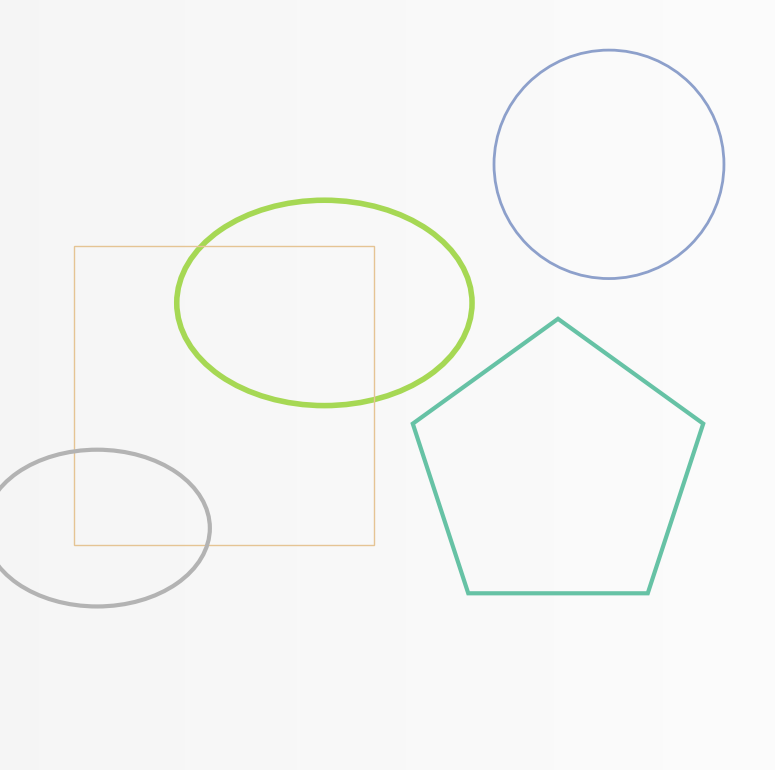[{"shape": "pentagon", "thickness": 1.5, "radius": 0.99, "center": [0.72, 0.389]}, {"shape": "circle", "thickness": 1, "radius": 0.74, "center": [0.786, 0.787]}, {"shape": "oval", "thickness": 2, "radius": 0.95, "center": [0.419, 0.607]}, {"shape": "square", "thickness": 0.5, "radius": 0.97, "center": [0.289, 0.486]}, {"shape": "oval", "thickness": 1.5, "radius": 0.73, "center": [0.125, 0.314]}]